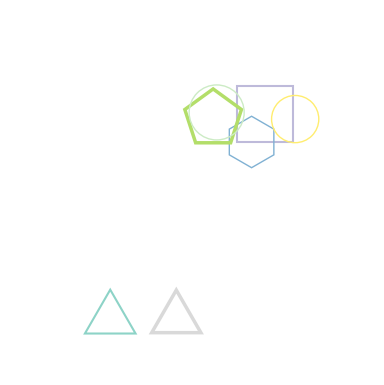[{"shape": "triangle", "thickness": 1.5, "radius": 0.38, "center": [0.286, 0.172]}, {"shape": "square", "thickness": 1.5, "radius": 0.36, "center": [0.688, 0.704]}, {"shape": "hexagon", "thickness": 1, "radius": 0.33, "center": [0.653, 0.631]}, {"shape": "pentagon", "thickness": 2.5, "radius": 0.39, "center": [0.554, 0.692]}, {"shape": "triangle", "thickness": 2.5, "radius": 0.37, "center": [0.458, 0.173]}, {"shape": "circle", "thickness": 1, "radius": 0.36, "center": [0.563, 0.708]}, {"shape": "circle", "thickness": 1, "radius": 0.31, "center": [0.767, 0.691]}]